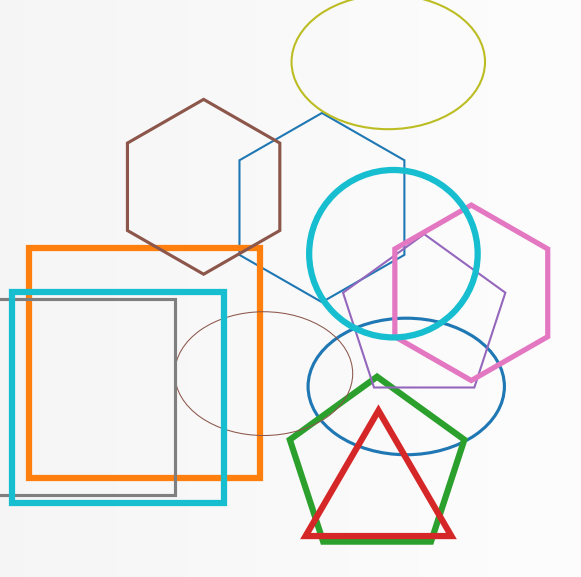[{"shape": "oval", "thickness": 1.5, "radius": 0.84, "center": [0.699, 0.33]}, {"shape": "hexagon", "thickness": 1, "radius": 0.82, "center": [0.554, 0.64]}, {"shape": "square", "thickness": 3, "radius": 1.0, "center": [0.249, 0.37]}, {"shape": "pentagon", "thickness": 3, "radius": 0.79, "center": [0.649, 0.189]}, {"shape": "triangle", "thickness": 3, "radius": 0.72, "center": [0.651, 0.143]}, {"shape": "pentagon", "thickness": 1, "radius": 0.73, "center": [0.73, 0.447]}, {"shape": "hexagon", "thickness": 1.5, "radius": 0.76, "center": [0.35, 0.676]}, {"shape": "oval", "thickness": 0.5, "radius": 0.77, "center": [0.454, 0.352]}, {"shape": "hexagon", "thickness": 2.5, "radius": 0.76, "center": [0.811, 0.492]}, {"shape": "square", "thickness": 1.5, "radius": 0.85, "center": [0.132, 0.312]}, {"shape": "oval", "thickness": 1, "radius": 0.83, "center": [0.668, 0.892]}, {"shape": "square", "thickness": 3, "radius": 0.91, "center": [0.203, 0.31]}, {"shape": "circle", "thickness": 3, "radius": 0.72, "center": [0.677, 0.56]}]